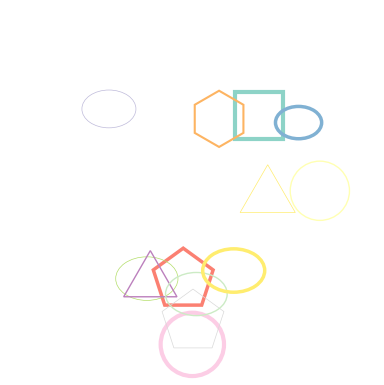[{"shape": "square", "thickness": 3, "radius": 0.31, "center": [0.672, 0.7]}, {"shape": "circle", "thickness": 1, "radius": 0.38, "center": [0.831, 0.504]}, {"shape": "oval", "thickness": 0.5, "radius": 0.35, "center": [0.283, 0.717]}, {"shape": "pentagon", "thickness": 2.5, "radius": 0.41, "center": [0.476, 0.274]}, {"shape": "oval", "thickness": 2.5, "radius": 0.3, "center": [0.775, 0.682]}, {"shape": "hexagon", "thickness": 1.5, "radius": 0.37, "center": [0.569, 0.691]}, {"shape": "oval", "thickness": 0.5, "radius": 0.4, "center": [0.381, 0.276]}, {"shape": "circle", "thickness": 3, "radius": 0.41, "center": [0.5, 0.106]}, {"shape": "pentagon", "thickness": 0.5, "radius": 0.42, "center": [0.501, 0.165]}, {"shape": "triangle", "thickness": 1, "radius": 0.4, "center": [0.39, 0.269]}, {"shape": "oval", "thickness": 1, "radius": 0.4, "center": [0.51, 0.236]}, {"shape": "triangle", "thickness": 0.5, "radius": 0.41, "center": [0.695, 0.489]}, {"shape": "oval", "thickness": 2.5, "radius": 0.4, "center": [0.607, 0.297]}]